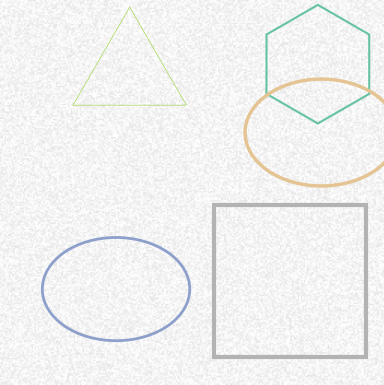[{"shape": "hexagon", "thickness": 1.5, "radius": 0.77, "center": [0.826, 0.833]}, {"shape": "oval", "thickness": 2, "radius": 0.96, "center": [0.301, 0.249]}, {"shape": "triangle", "thickness": 0.5, "radius": 0.85, "center": [0.337, 0.812]}, {"shape": "oval", "thickness": 2.5, "radius": 0.99, "center": [0.835, 0.656]}, {"shape": "square", "thickness": 3, "radius": 0.99, "center": [0.753, 0.27]}]